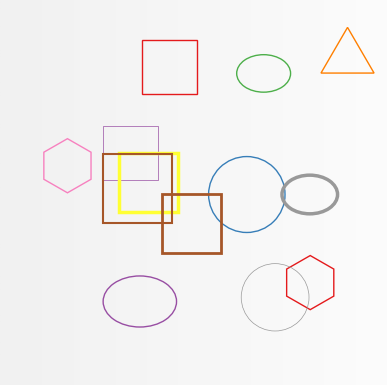[{"shape": "hexagon", "thickness": 1, "radius": 0.35, "center": [0.801, 0.266]}, {"shape": "square", "thickness": 1, "radius": 0.35, "center": [0.437, 0.827]}, {"shape": "circle", "thickness": 1, "radius": 0.49, "center": [0.637, 0.495]}, {"shape": "oval", "thickness": 1, "radius": 0.35, "center": [0.68, 0.809]}, {"shape": "square", "thickness": 0.5, "radius": 0.35, "center": [0.337, 0.602]}, {"shape": "oval", "thickness": 1, "radius": 0.47, "center": [0.361, 0.217]}, {"shape": "triangle", "thickness": 1, "radius": 0.4, "center": [0.897, 0.85]}, {"shape": "square", "thickness": 2.5, "radius": 0.38, "center": [0.383, 0.527]}, {"shape": "square", "thickness": 2, "radius": 0.38, "center": [0.495, 0.419]}, {"shape": "square", "thickness": 1.5, "radius": 0.45, "center": [0.355, 0.511]}, {"shape": "hexagon", "thickness": 1, "radius": 0.35, "center": [0.174, 0.57]}, {"shape": "oval", "thickness": 2.5, "radius": 0.36, "center": [0.799, 0.495]}, {"shape": "circle", "thickness": 0.5, "radius": 0.44, "center": [0.71, 0.228]}]